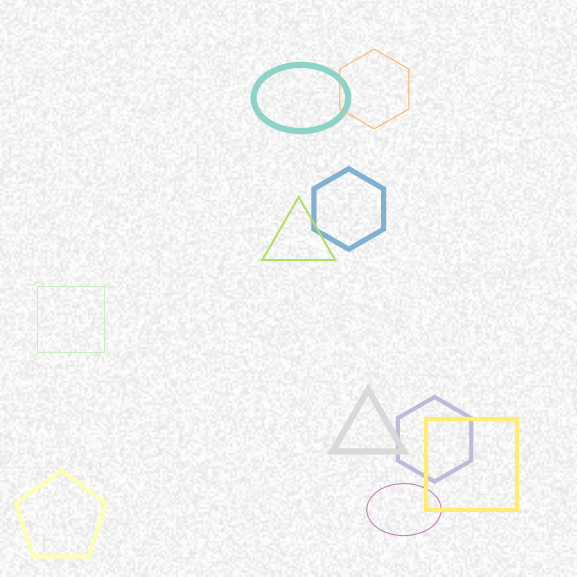[{"shape": "oval", "thickness": 3, "radius": 0.41, "center": [0.521, 0.829]}, {"shape": "pentagon", "thickness": 2, "radius": 0.41, "center": [0.106, 0.102]}, {"shape": "hexagon", "thickness": 2, "radius": 0.37, "center": [0.752, 0.238]}, {"shape": "hexagon", "thickness": 2.5, "radius": 0.35, "center": [0.604, 0.637]}, {"shape": "hexagon", "thickness": 0.5, "radius": 0.35, "center": [0.648, 0.845]}, {"shape": "triangle", "thickness": 1, "radius": 0.36, "center": [0.517, 0.585]}, {"shape": "triangle", "thickness": 3, "radius": 0.36, "center": [0.638, 0.253]}, {"shape": "oval", "thickness": 0.5, "radius": 0.32, "center": [0.7, 0.117]}, {"shape": "square", "thickness": 0.5, "radius": 0.29, "center": [0.122, 0.447]}, {"shape": "square", "thickness": 2, "radius": 0.39, "center": [0.816, 0.194]}]